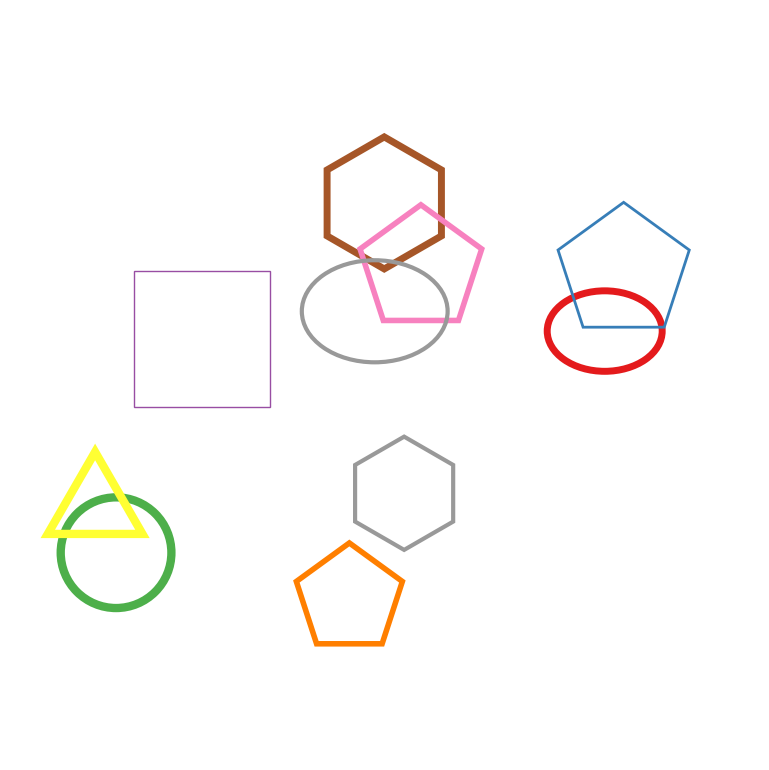[{"shape": "oval", "thickness": 2.5, "radius": 0.37, "center": [0.785, 0.57]}, {"shape": "pentagon", "thickness": 1, "radius": 0.45, "center": [0.81, 0.648]}, {"shape": "circle", "thickness": 3, "radius": 0.36, "center": [0.151, 0.282]}, {"shape": "square", "thickness": 0.5, "radius": 0.44, "center": [0.262, 0.56]}, {"shape": "pentagon", "thickness": 2, "radius": 0.36, "center": [0.454, 0.222]}, {"shape": "triangle", "thickness": 3, "radius": 0.35, "center": [0.124, 0.342]}, {"shape": "hexagon", "thickness": 2.5, "radius": 0.43, "center": [0.499, 0.736]}, {"shape": "pentagon", "thickness": 2, "radius": 0.42, "center": [0.547, 0.651]}, {"shape": "oval", "thickness": 1.5, "radius": 0.47, "center": [0.487, 0.596]}, {"shape": "hexagon", "thickness": 1.5, "radius": 0.37, "center": [0.525, 0.359]}]